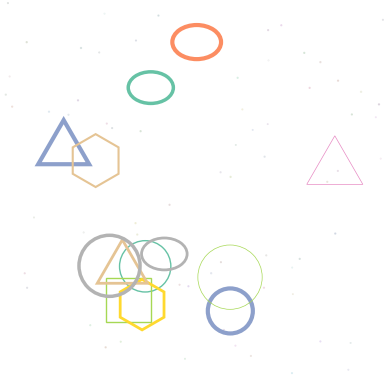[{"shape": "circle", "thickness": 1, "radius": 0.33, "center": [0.377, 0.308]}, {"shape": "oval", "thickness": 2.5, "radius": 0.29, "center": [0.392, 0.772]}, {"shape": "oval", "thickness": 3, "radius": 0.32, "center": [0.511, 0.891]}, {"shape": "circle", "thickness": 3, "radius": 0.29, "center": [0.598, 0.192]}, {"shape": "triangle", "thickness": 3, "radius": 0.38, "center": [0.165, 0.612]}, {"shape": "triangle", "thickness": 0.5, "radius": 0.42, "center": [0.87, 0.563]}, {"shape": "circle", "thickness": 0.5, "radius": 0.42, "center": [0.597, 0.28]}, {"shape": "square", "thickness": 1, "radius": 0.29, "center": [0.334, 0.221]}, {"shape": "hexagon", "thickness": 2, "radius": 0.33, "center": [0.369, 0.209]}, {"shape": "hexagon", "thickness": 1.5, "radius": 0.34, "center": [0.248, 0.583]}, {"shape": "triangle", "thickness": 2, "radius": 0.38, "center": [0.318, 0.302]}, {"shape": "oval", "thickness": 2, "radius": 0.3, "center": [0.427, 0.34]}, {"shape": "circle", "thickness": 2.5, "radius": 0.4, "center": [0.284, 0.31]}]